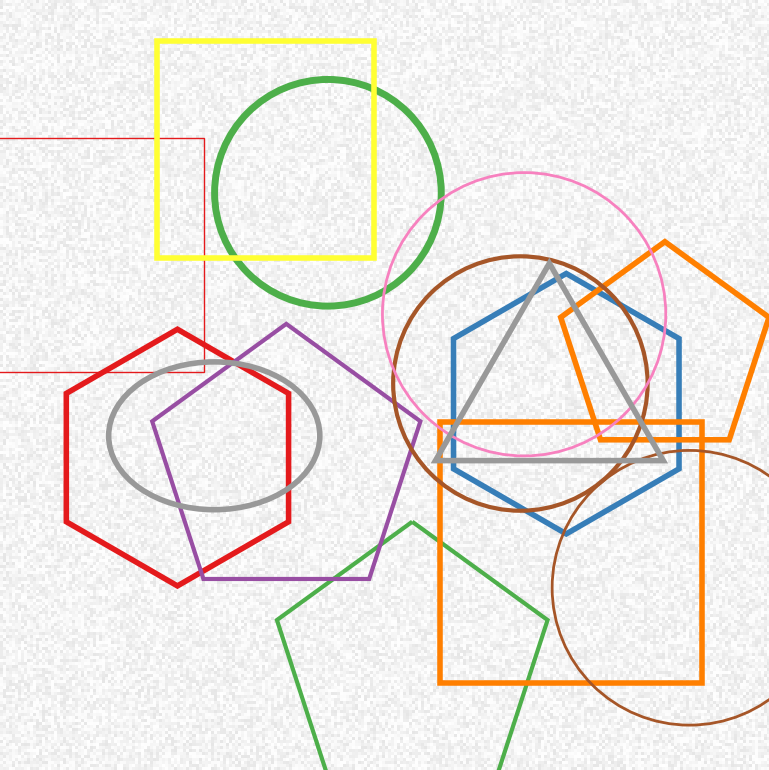[{"shape": "square", "thickness": 0.5, "radius": 0.76, "center": [0.113, 0.669]}, {"shape": "hexagon", "thickness": 2, "radius": 0.83, "center": [0.23, 0.406]}, {"shape": "hexagon", "thickness": 2, "radius": 0.85, "center": [0.735, 0.476]}, {"shape": "circle", "thickness": 2.5, "radius": 0.74, "center": [0.426, 0.75]}, {"shape": "pentagon", "thickness": 1.5, "radius": 0.92, "center": [0.535, 0.138]}, {"shape": "pentagon", "thickness": 1.5, "radius": 0.92, "center": [0.372, 0.396]}, {"shape": "pentagon", "thickness": 2, "radius": 0.71, "center": [0.863, 0.544]}, {"shape": "square", "thickness": 2, "radius": 0.85, "center": [0.742, 0.283]}, {"shape": "square", "thickness": 2, "radius": 0.7, "center": [0.345, 0.806]}, {"shape": "circle", "thickness": 1, "radius": 0.89, "center": [0.895, 0.237]}, {"shape": "circle", "thickness": 1.5, "radius": 0.83, "center": [0.676, 0.502]}, {"shape": "circle", "thickness": 1, "radius": 0.92, "center": [0.681, 0.592]}, {"shape": "oval", "thickness": 2, "radius": 0.69, "center": [0.278, 0.434]}, {"shape": "triangle", "thickness": 2, "radius": 0.85, "center": [0.713, 0.487]}]